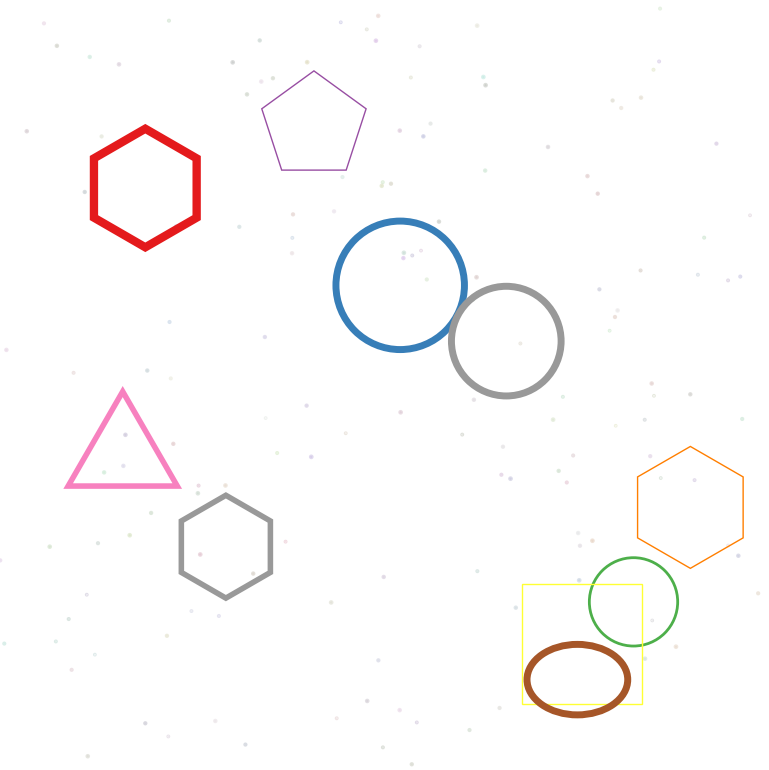[{"shape": "hexagon", "thickness": 3, "radius": 0.39, "center": [0.189, 0.756]}, {"shape": "circle", "thickness": 2.5, "radius": 0.42, "center": [0.52, 0.629]}, {"shape": "circle", "thickness": 1, "radius": 0.29, "center": [0.823, 0.218]}, {"shape": "pentagon", "thickness": 0.5, "radius": 0.36, "center": [0.408, 0.837]}, {"shape": "hexagon", "thickness": 0.5, "radius": 0.4, "center": [0.897, 0.341]}, {"shape": "square", "thickness": 0.5, "radius": 0.39, "center": [0.756, 0.164]}, {"shape": "oval", "thickness": 2.5, "radius": 0.33, "center": [0.75, 0.117]}, {"shape": "triangle", "thickness": 2, "radius": 0.41, "center": [0.159, 0.41]}, {"shape": "hexagon", "thickness": 2, "radius": 0.33, "center": [0.293, 0.29]}, {"shape": "circle", "thickness": 2.5, "radius": 0.36, "center": [0.658, 0.557]}]